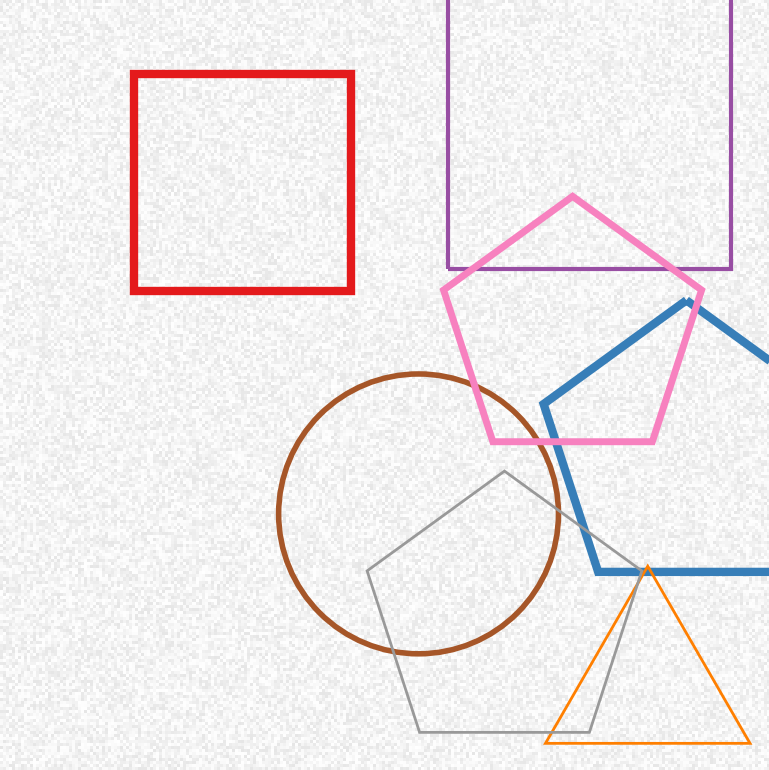[{"shape": "square", "thickness": 3, "radius": 0.7, "center": [0.315, 0.763]}, {"shape": "pentagon", "thickness": 3, "radius": 0.97, "center": [0.891, 0.415]}, {"shape": "square", "thickness": 1.5, "radius": 0.92, "center": [0.766, 0.834]}, {"shape": "triangle", "thickness": 1, "radius": 0.77, "center": [0.841, 0.111]}, {"shape": "circle", "thickness": 2, "radius": 0.91, "center": [0.544, 0.333]}, {"shape": "pentagon", "thickness": 2.5, "radius": 0.88, "center": [0.744, 0.569]}, {"shape": "pentagon", "thickness": 1, "radius": 0.94, "center": [0.655, 0.201]}]